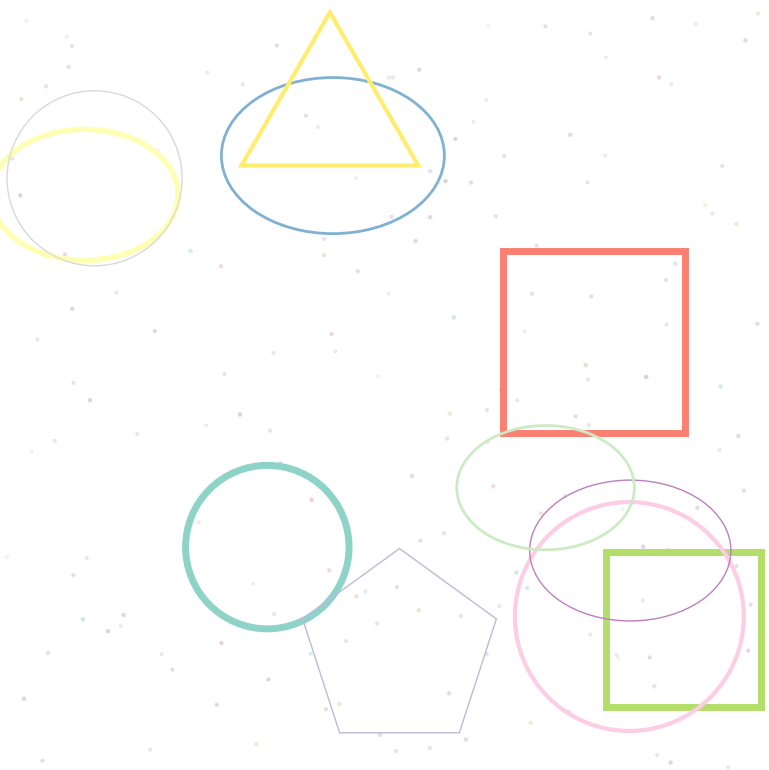[{"shape": "circle", "thickness": 2.5, "radius": 0.53, "center": [0.347, 0.289]}, {"shape": "oval", "thickness": 2, "radius": 0.61, "center": [0.11, 0.747]}, {"shape": "pentagon", "thickness": 0.5, "radius": 0.66, "center": [0.519, 0.155]}, {"shape": "square", "thickness": 2.5, "radius": 0.59, "center": [0.771, 0.556]}, {"shape": "oval", "thickness": 1, "radius": 0.72, "center": [0.432, 0.798]}, {"shape": "square", "thickness": 2.5, "radius": 0.5, "center": [0.887, 0.183]}, {"shape": "circle", "thickness": 1.5, "radius": 0.74, "center": [0.817, 0.199]}, {"shape": "circle", "thickness": 0.5, "radius": 0.57, "center": [0.123, 0.768]}, {"shape": "oval", "thickness": 0.5, "radius": 0.65, "center": [0.819, 0.285]}, {"shape": "oval", "thickness": 1, "radius": 0.58, "center": [0.709, 0.367]}, {"shape": "triangle", "thickness": 1.5, "radius": 0.66, "center": [0.428, 0.851]}]